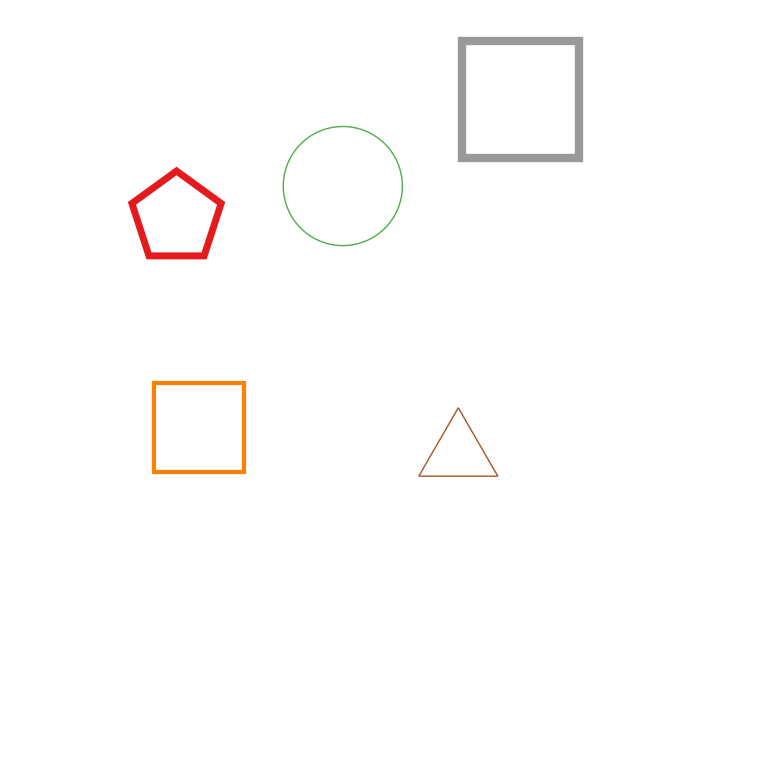[{"shape": "pentagon", "thickness": 2.5, "radius": 0.3, "center": [0.229, 0.717]}, {"shape": "circle", "thickness": 0.5, "radius": 0.39, "center": [0.445, 0.758]}, {"shape": "square", "thickness": 1.5, "radius": 0.29, "center": [0.258, 0.445]}, {"shape": "triangle", "thickness": 0.5, "radius": 0.3, "center": [0.595, 0.411]}, {"shape": "square", "thickness": 3, "radius": 0.38, "center": [0.676, 0.871]}]